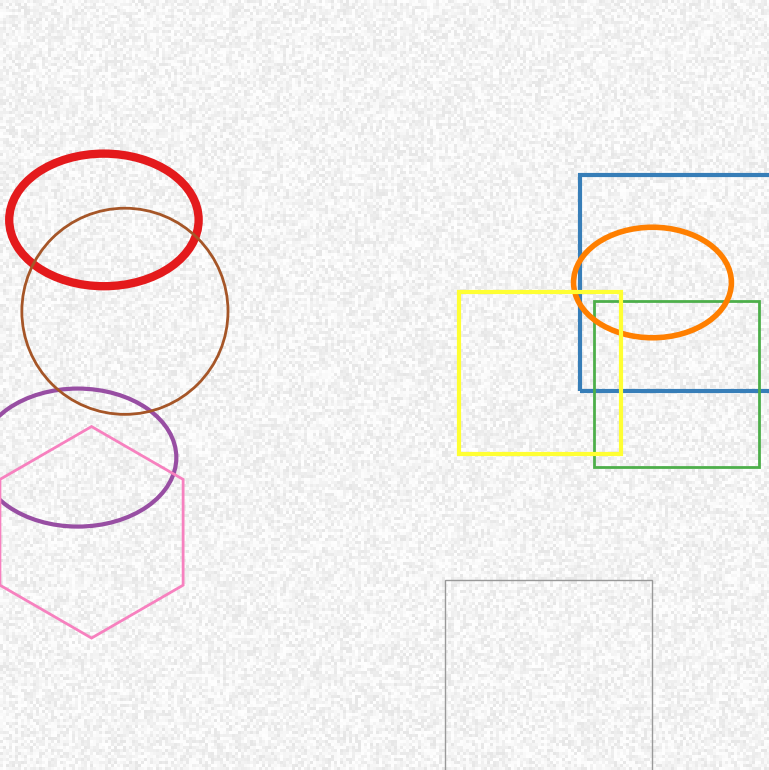[{"shape": "oval", "thickness": 3, "radius": 0.61, "center": [0.135, 0.714]}, {"shape": "square", "thickness": 1.5, "radius": 0.7, "center": [0.893, 0.632]}, {"shape": "square", "thickness": 1, "radius": 0.54, "center": [0.878, 0.501]}, {"shape": "oval", "thickness": 1.5, "radius": 0.64, "center": [0.101, 0.406]}, {"shape": "oval", "thickness": 2, "radius": 0.51, "center": [0.847, 0.633]}, {"shape": "square", "thickness": 1.5, "radius": 0.53, "center": [0.702, 0.516]}, {"shape": "circle", "thickness": 1, "radius": 0.67, "center": [0.162, 0.596]}, {"shape": "hexagon", "thickness": 1, "radius": 0.69, "center": [0.119, 0.309]}, {"shape": "square", "thickness": 0.5, "radius": 0.67, "center": [0.712, 0.113]}]